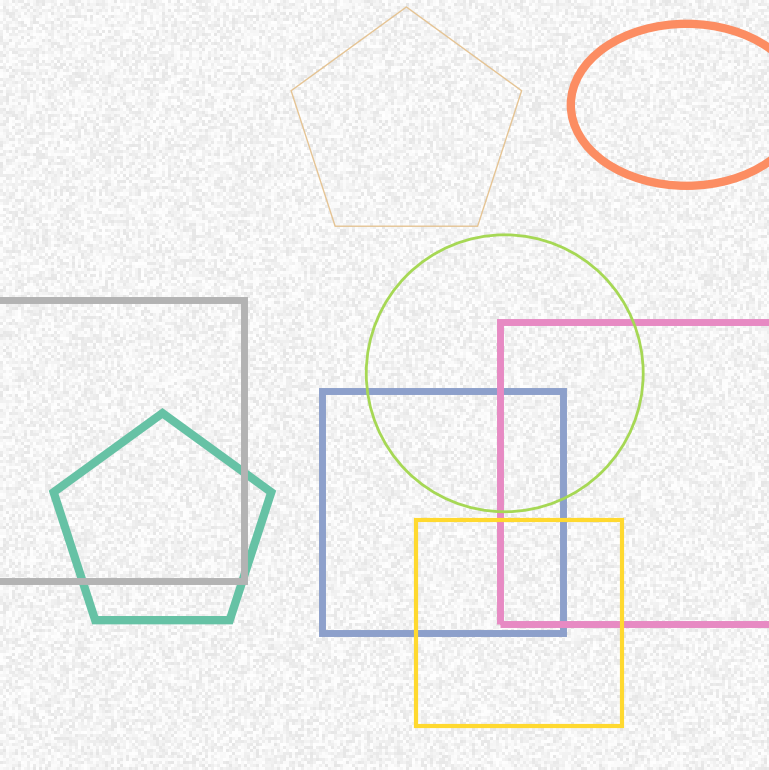[{"shape": "pentagon", "thickness": 3, "radius": 0.74, "center": [0.211, 0.315]}, {"shape": "oval", "thickness": 3, "radius": 0.75, "center": [0.892, 0.864]}, {"shape": "square", "thickness": 2.5, "radius": 0.78, "center": [0.575, 0.335]}, {"shape": "square", "thickness": 2.5, "radius": 0.98, "center": [0.846, 0.386]}, {"shape": "circle", "thickness": 1, "radius": 0.9, "center": [0.655, 0.515]}, {"shape": "square", "thickness": 1.5, "radius": 0.67, "center": [0.674, 0.191]}, {"shape": "pentagon", "thickness": 0.5, "radius": 0.79, "center": [0.528, 0.834]}, {"shape": "square", "thickness": 2.5, "radius": 0.91, "center": [0.134, 0.428]}]